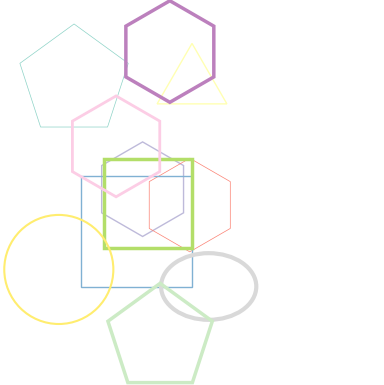[{"shape": "pentagon", "thickness": 0.5, "radius": 0.74, "center": [0.192, 0.79]}, {"shape": "triangle", "thickness": 1, "radius": 0.52, "center": [0.499, 0.783]}, {"shape": "hexagon", "thickness": 1, "radius": 0.61, "center": [0.37, 0.509]}, {"shape": "hexagon", "thickness": 0.5, "radius": 0.61, "center": [0.493, 0.467]}, {"shape": "square", "thickness": 1, "radius": 0.72, "center": [0.354, 0.399]}, {"shape": "square", "thickness": 2.5, "radius": 0.58, "center": [0.384, 0.472]}, {"shape": "hexagon", "thickness": 2, "radius": 0.66, "center": [0.302, 0.62]}, {"shape": "oval", "thickness": 3, "radius": 0.62, "center": [0.542, 0.256]}, {"shape": "hexagon", "thickness": 2.5, "radius": 0.66, "center": [0.441, 0.866]}, {"shape": "pentagon", "thickness": 2.5, "radius": 0.71, "center": [0.416, 0.122]}, {"shape": "circle", "thickness": 1.5, "radius": 0.71, "center": [0.153, 0.3]}]